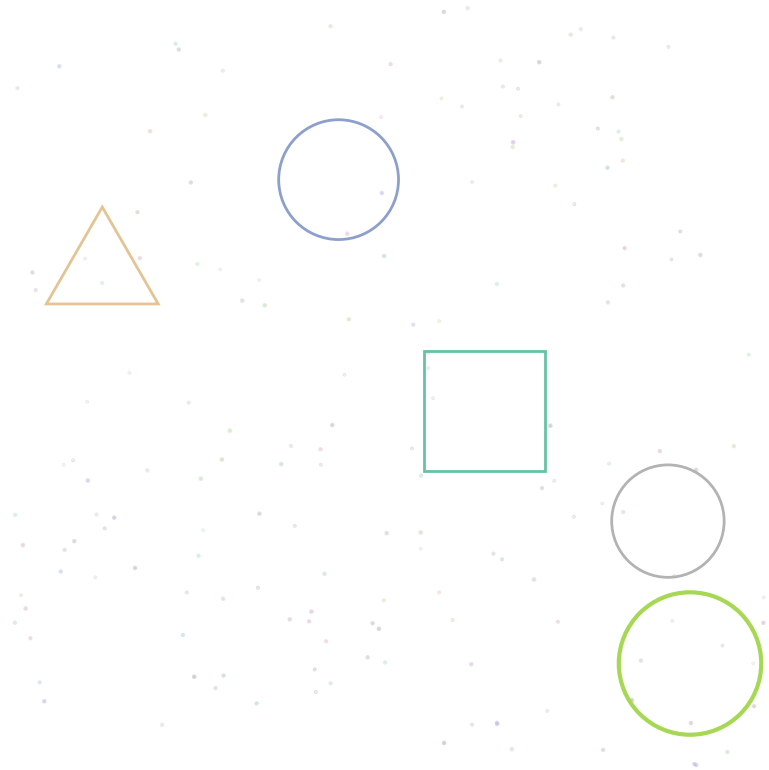[{"shape": "square", "thickness": 1, "radius": 0.39, "center": [0.629, 0.466]}, {"shape": "circle", "thickness": 1, "radius": 0.39, "center": [0.44, 0.767]}, {"shape": "circle", "thickness": 1.5, "radius": 0.46, "center": [0.896, 0.138]}, {"shape": "triangle", "thickness": 1, "radius": 0.42, "center": [0.133, 0.647]}, {"shape": "circle", "thickness": 1, "radius": 0.37, "center": [0.867, 0.323]}]